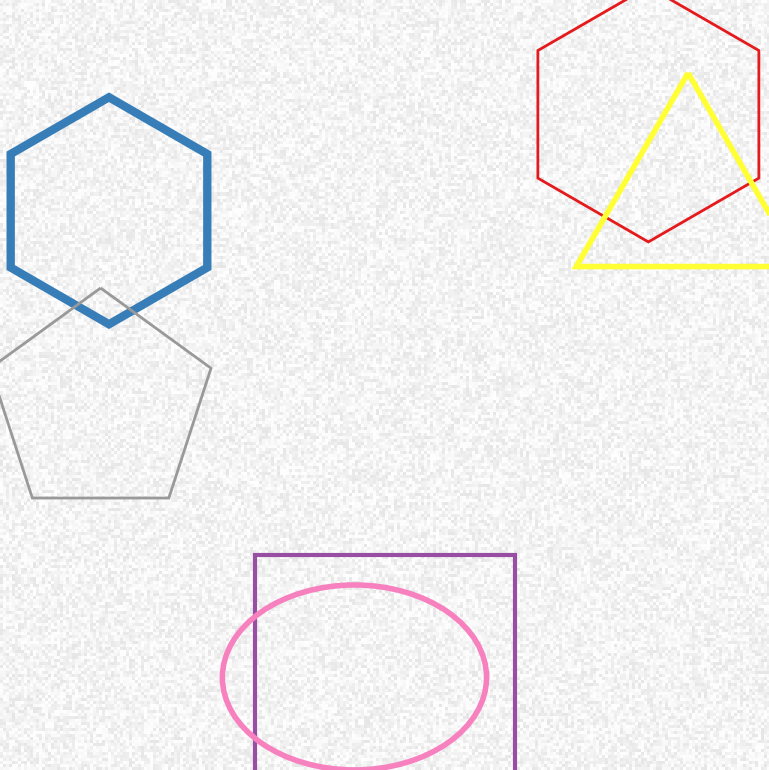[{"shape": "hexagon", "thickness": 1, "radius": 0.83, "center": [0.842, 0.852]}, {"shape": "hexagon", "thickness": 3, "radius": 0.74, "center": [0.142, 0.726]}, {"shape": "square", "thickness": 1.5, "radius": 0.84, "center": [0.5, 0.11]}, {"shape": "triangle", "thickness": 2, "radius": 0.84, "center": [0.894, 0.738]}, {"shape": "oval", "thickness": 2, "radius": 0.86, "center": [0.46, 0.12]}, {"shape": "pentagon", "thickness": 1, "radius": 0.75, "center": [0.131, 0.475]}]